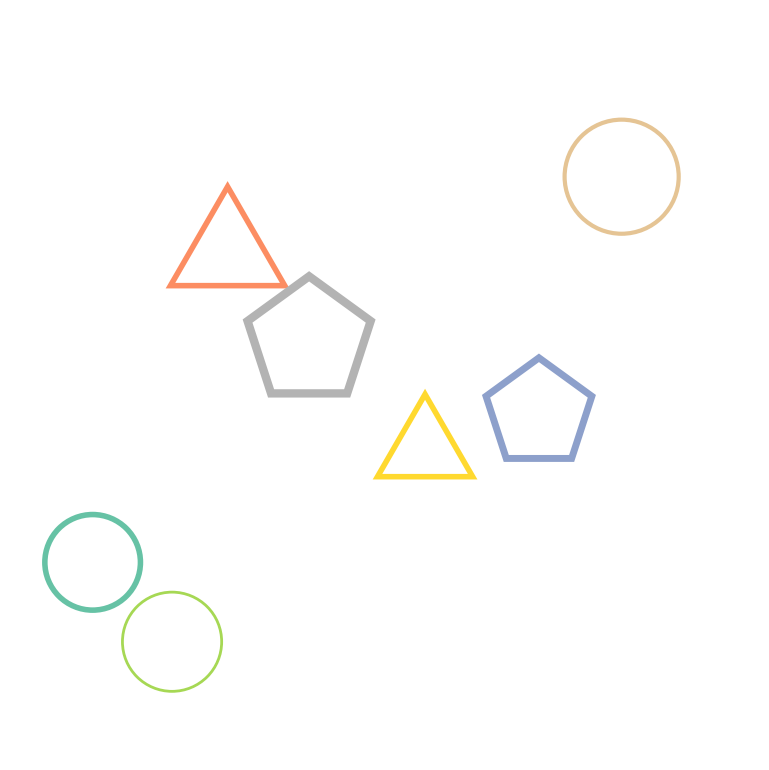[{"shape": "circle", "thickness": 2, "radius": 0.31, "center": [0.12, 0.27]}, {"shape": "triangle", "thickness": 2, "radius": 0.43, "center": [0.296, 0.672]}, {"shape": "pentagon", "thickness": 2.5, "radius": 0.36, "center": [0.7, 0.463]}, {"shape": "circle", "thickness": 1, "radius": 0.32, "center": [0.223, 0.167]}, {"shape": "triangle", "thickness": 2, "radius": 0.36, "center": [0.552, 0.417]}, {"shape": "circle", "thickness": 1.5, "radius": 0.37, "center": [0.807, 0.771]}, {"shape": "pentagon", "thickness": 3, "radius": 0.42, "center": [0.401, 0.557]}]